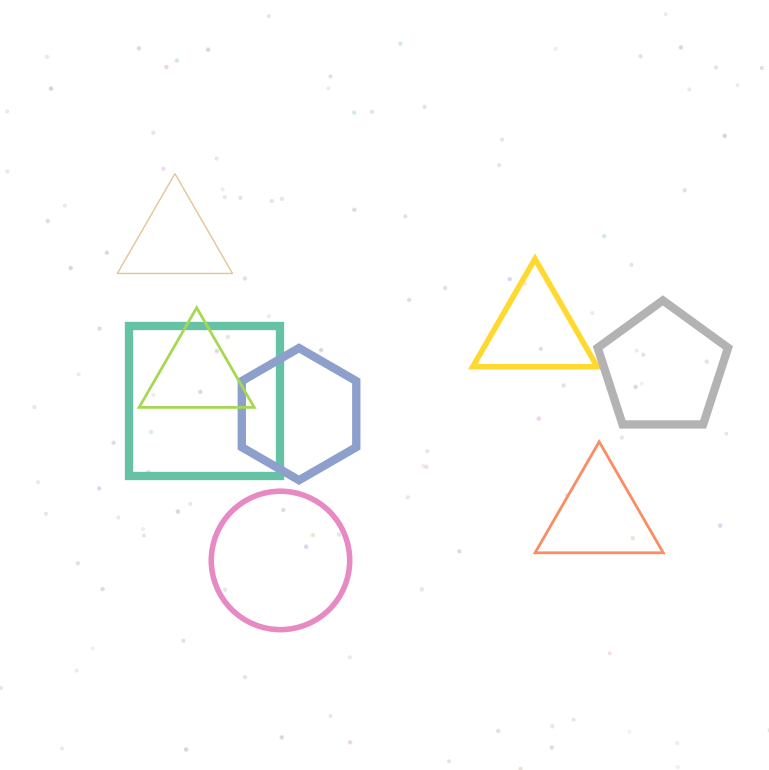[{"shape": "square", "thickness": 3, "radius": 0.49, "center": [0.266, 0.479]}, {"shape": "triangle", "thickness": 1, "radius": 0.48, "center": [0.778, 0.33]}, {"shape": "hexagon", "thickness": 3, "radius": 0.43, "center": [0.388, 0.462]}, {"shape": "circle", "thickness": 2, "radius": 0.45, "center": [0.364, 0.272]}, {"shape": "triangle", "thickness": 1, "radius": 0.43, "center": [0.255, 0.514]}, {"shape": "triangle", "thickness": 2, "radius": 0.47, "center": [0.695, 0.57]}, {"shape": "triangle", "thickness": 0.5, "radius": 0.43, "center": [0.227, 0.688]}, {"shape": "pentagon", "thickness": 3, "radius": 0.45, "center": [0.861, 0.521]}]